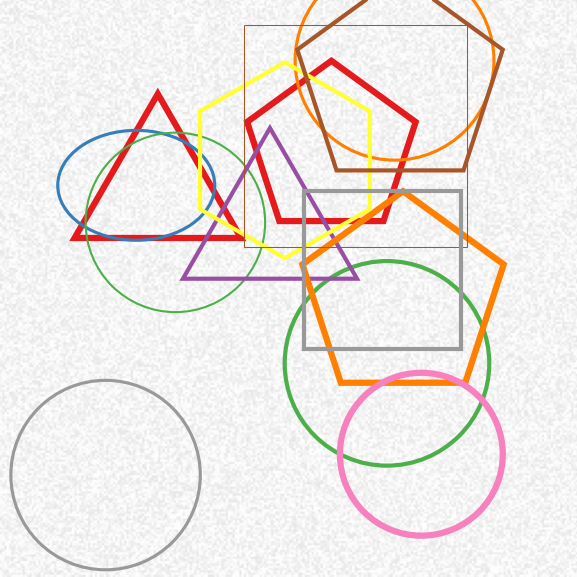[{"shape": "pentagon", "thickness": 3, "radius": 0.77, "center": [0.574, 0.74]}, {"shape": "triangle", "thickness": 3, "radius": 0.83, "center": [0.273, 0.67]}, {"shape": "oval", "thickness": 1.5, "radius": 0.68, "center": [0.236, 0.678]}, {"shape": "circle", "thickness": 2, "radius": 0.89, "center": [0.67, 0.37]}, {"shape": "circle", "thickness": 1, "radius": 0.78, "center": [0.304, 0.614]}, {"shape": "triangle", "thickness": 2, "radius": 0.87, "center": [0.467, 0.604]}, {"shape": "pentagon", "thickness": 3, "radius": 0.92, "center": [0.698, 0.485]}, {"shape": "circle", "thickness": 1.5, "radius": 0.86, "center": [0.683, 0.894]}, {"shape": "hexagon", "thickness": 2, "radius": 0.85, "center": [0.493, 0.722]}, {"shape": "square", "thickness": 0.5, "radius": 0.96, "center": [0.616, 0.764]}, {"shape": "pentagon", "thickness": 2, "radius": 0.94, "center": [0.693, 0.855]}, {"shape": "circle", "thickness": 3, "radius": 0.71, "center": [0.73, 0.213]}, {"shape": "square", "thickness": 2, "radius": 0.68, "center": [0.663, 0.532]}, {"shape": "circle", "thickness": 1.5, "radius": 0.82, "center": [0.183, 0.176]}]